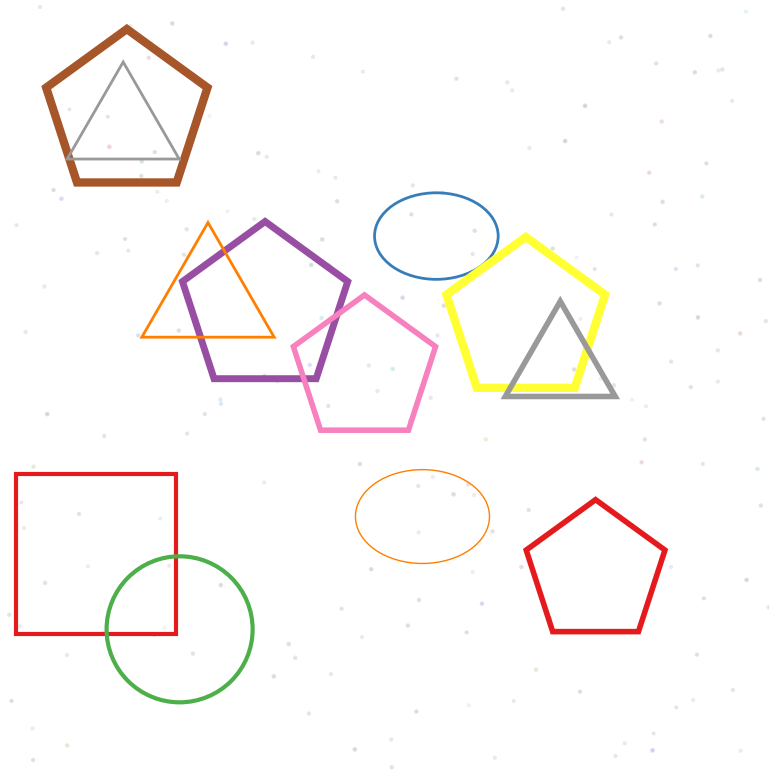[{"shape": "pentagon", "thickness": 2, "radius": 0.47, "center": [0.773, 0.256]}, {"shape": "square", "thickness": 1.5, "radius": 0.52, "center": [0.124, 0.28]}, {"shape": "oval", "thickness": 1, "radius": 0.4, "center": [0.567, 0.693]}, {"shape": "circle", "thickness": 1.5, "radius": 0.47, "center": [0.233, 0.183]}, {"shape": "pentagon", "thickness": 2.5, "radius": 0.56, "center": [0.344, 0.599]}, {"shape": "triangle", "thickness": 1, "radius": 0.5, "center": [0.27, 0.612]}, {"shape": "oval", "thickness": 0.5, "radius": 0.44, "center": [0.549, 0.329]}, {"shape": "pentagon", "thickness": 3, "radius": 0.54, "center": [0.683, 0.584]}, {"shape": "pentagon", "thickness": 3, "radius": 0.55, "center": [0.165, 0.852]}, {"shape": "pentagon", "thickness": 2, "radius": 0.49, "center": [0.473, 0.52]}, {"shape": "triangle", "thickness": 1, "radius": 0.42, "center": [0.16, 0.835]}, {"shape": "triangle", "thickness": 2, "radius": 0.41, "center": [0.728, 0.526]}]